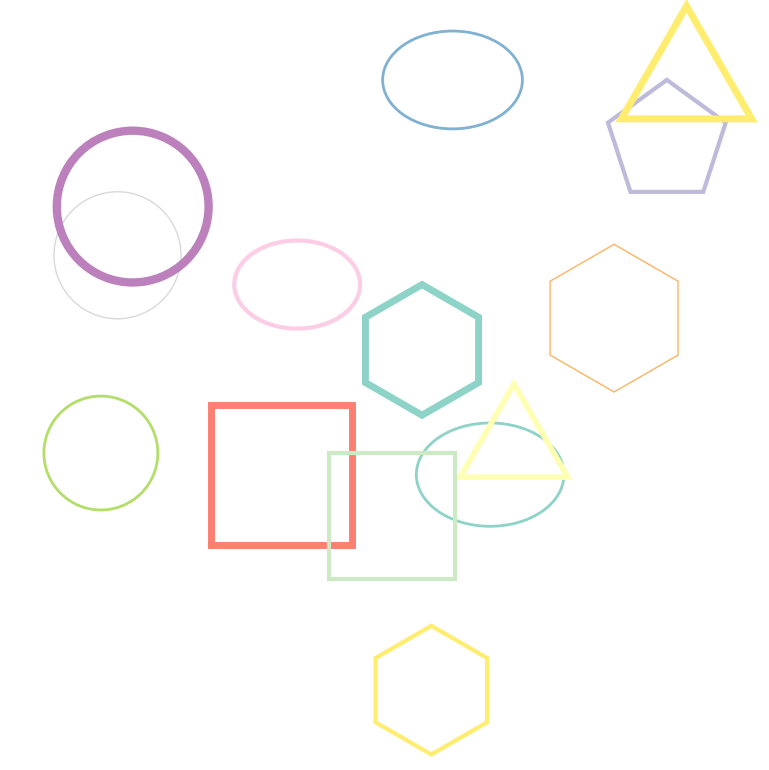[{"shape": "hexagon", "thickness": 2.5, "radius": 0.42, "center": [0.548, 0.546]}, {"shape": "oval", "thickness": 1, "radius": 0.48, "center": [0.637, 0.384]}, {"shape": "triangle", "thickness": 2, "radius": 0.4, "center": [0.667, 0.421]}, {"shape": "pentagon", "thickness": 1.5, "radius": 0.4, "center": [0.866, 0.816]}, {"shape": "square", "thickness": 2.5, "radius": 0.46, "center": [0.365, 0.383]}, {"shape": "oval", "thickness": 1, "radius": 0.45, "center": [0.588, 0.896]}, {"shape": "hexagon", "thickness": 0.5, "radius": 0.48, "center": [0.797, 0.587]}, {"shape": "circle", "thickness": 1, "radius": 0.37, "center": [0.131, 0.412]}, {"shape": "oval", "thickness": 1.5, "radius": 0.41, "center": [0.386, 0.63]}, {"shape": "circle", "thickness": 0.5, "radius": 0.41, "center": [0.153, 0.668]}, {"shape": "circle", "thickness": 3, "radius": 0.49, "center": [0.172, 0.732]}, {"shape": "square", "thickness": 1.5, "radius": 0.41, "center": [0.509, 0.33]}, {"shape": "hexagon", "thickness": 1.5, "radius": 0.42, "center": [0.56, 0.104]}, {"shape": "triangle", "thickness": 2.5, "radius": 0.49, "center": [0.892, 0.894]}]